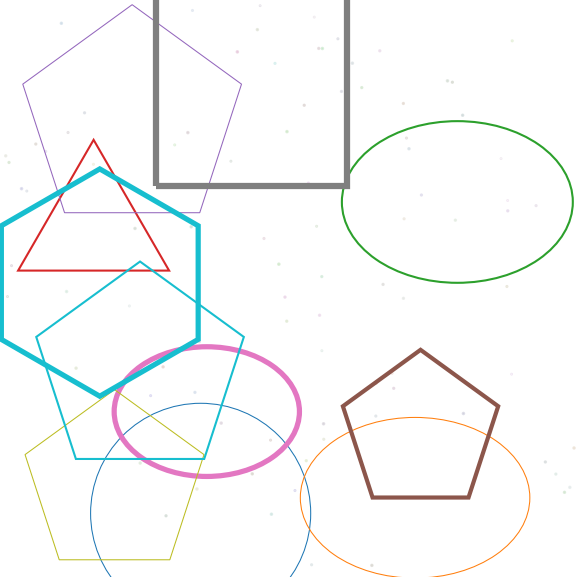[{"shape": "circle", "thickness": 0.5, "radius": 0.95, "center": [0.347, 0.11]}, {"shape": "oval", "thickness": 0.5, "radius": 0.99, "center": [0.719, 0.137]}, {"shape": "oval", "thickness": 1, "radius": 1.0, "center": [0.792, 0.649]}, {"shape": "triangle", "thickness": 1, "radius": 0.75, "center": [0.162, 0.606]}, {"shape": "pentagon", "thickness": 0.5, "radius": 1.0, "center": [0.229, 0.792]}, {"shape": "pentagon", "thickness": 2, "radius": 0.71, "center": [0.728, 0.252]}, {"shape": "oval", "thickness": 2.5, "radius": 0.8, "center": [0.358, 0.286]}, {"shape": "square", "thickness": 3, "radius": 0.83, "center": [0.435, 0.841]}, {"shape": "pentagon", "thickness": 0.5, "radius": 0.81, "center": [0.198, 0.162]}, {"shape": "hexagon", "thickness": 2.5, "radius": 0.98, "center": [0.173, 0.51]}, {"shape": "pentagon", "thickness": 1, "radius": 0.94, "center": [0.242, 0.357]}]